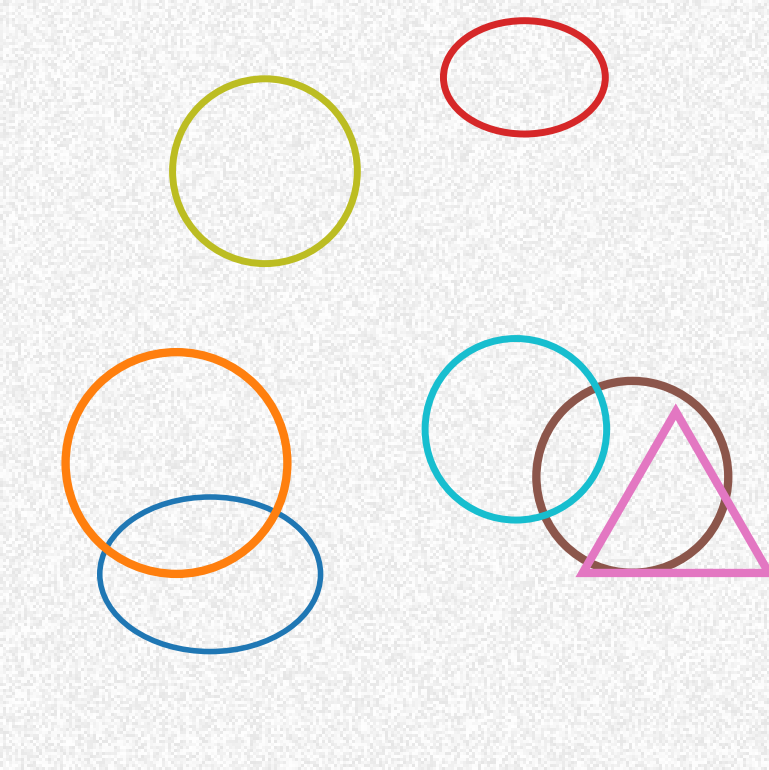[{"shape": "oval", "thickness": 2, "radius": 0.72, "center": [0.273, 0.254]}, {"shape": "circle", "thickness": 3, "radius": 0.72, "center": [0.229, 0.399]}, {"shape": "oval", "thickness": 2.5, "radius": 0.53, "center": [0.681, 0.9]}, {"shape": "circle", "thickness": 3, "radius": 0.62, "center": [0.821, 0.381]}, {"shape": "triangle", "thickness": 3, "radius": 0.7, "center": [0.878, 0.326]}, {"shape": "circle", "thickness": 2.5, "radius": 0.6, "center": [0.344, 0.778]}, {"shape": "circle", "thickness": 2.5, "radius": 0.59, "center": [0.67, 0.442]}]